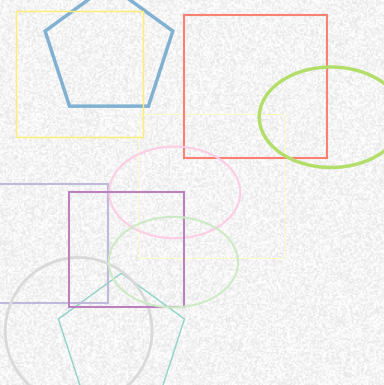[{"shape": "pentagon", "thickness": 1, "radius": 0.86, "center": [0.315, 0.118]}, {"shape": "square", "thickness": 0.5, "radius": 0.94, "center": [0.549, 0.517]}, {"shape": "square", "thickness": 1.5, "radius": 0.77, "center": [0.124, 0.367]}, {"shape": "square", "thickness": 1.5, "radius": 0.93, "center": [0.663, 0.776]}, {"shape": "pentagon", "thickness": 2.5, "radius": 0.87, "center": [0.283, 0.865]}, {"shape": "oval", "thickness": 2.5, "radius": 0.93, "center": [0.86, 0.695]}, {"shape": "oval", "thickness": 1.5, "radius": 0.85, "center": [0.454, 0.5]}, {"shape": "circle", "thickness": 2, "radius": 0.95, "center": [0.204, 0.141]}, {"shape": "square", "thickness": 1.5, "radius": 0.75, "center": [0.329, 0.353]}, {"shape": "oval", "thickness": 1.5, "radius": 0.84, "center": [0.45, 0.319]}, {"shape": "square", "thickness": 1, "radius": 0.82, "center": [0.206, 0.808]}]